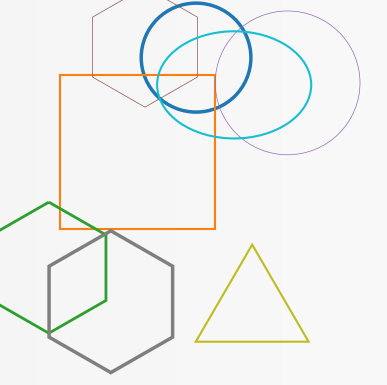[{"shape": "circle", "thickness": 2.5, "radius": 0.71, "center": [0.506, 0.85]}, {"shape": "square", "thickness": 1.5, "radius": 1.0, "center": [0.355, 0.605]}, {"shape": "hexagon", "thickness": 2, "radius": 0.85, "center": [0.126, 0.305]}, {"shape": "circle", "thickness": 0.5, "radius": 0.93, "center": [0.742, 0.785]}, {"shape": "hexagon", "thickness": 0.5, "radius": 0.78, "center": [0.374, 0.878]}, {"shape": "hexagon", "thickness": 2.5, "radius": 0.92, "center": [0.286, 0.216]}, {"shape": "triangle", "thickness": 1.5, "radius": 0.84, "center": [0.651, 0.196]}, {"shape": "oval", "thickness": 1.5, "radius": 0.99, "center": [0.604, 0.78]}]